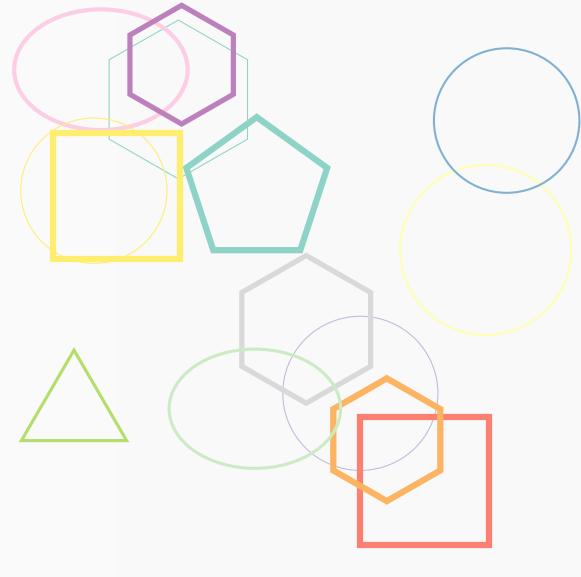[{"shape": "hexagon", "thickness": 0.5, "radius": 0.69, "center": [0.307, 0.827]}, {"shape": "pentagon", "thickness": 3, "radius": 0.64, "center": [0.442, 0.669]}, {"shape": "circle", "thickness": 1, "radius": 0.74, "center": [0.836, 0.566]}, {"shape": "circle", "thickness": 0.5, "radius": 0.67, "center": [0.62, 0.318]}, {"shape": "square", "thickness": 3, "radius": 0.56, "center": [0.73, 0.166]}, {"shape": "circle", "thickness": 1, "radius": 0.63, "center": [0.872, 0.79]}, {"shape": "hexagon", "thickness": 3, "radius": 0.53, "center": [0.665, 0.238]}, {"shape": "triangle", "thickness": 1.5, "radius": 0.52, "center": [0.127, 0.288]}, {"shape": "oval", "thickness": 2, "radius": 0.75, "center": [0.174, 0.878]}, {"shape": "hexagon", "thickness": 2.5, "radius": 0.64, "center": [0.527, 0.429]}, {"shape": "hexagon", "thickness": 2.5, "radius": 0.51, "center": [0.313, 0.887]}, {"shape": "oval", "thickness": 1.5, "radius": 0.74, "center": [0.438, 0.291]}, {"shape": "square", "thickness": 3, "radius": 0.55, "center": [0.2, 0.66]}, {"shape": "circle", "thickness": 0.5, "radius": 0.63, "center": [0.162, 0.669]}]